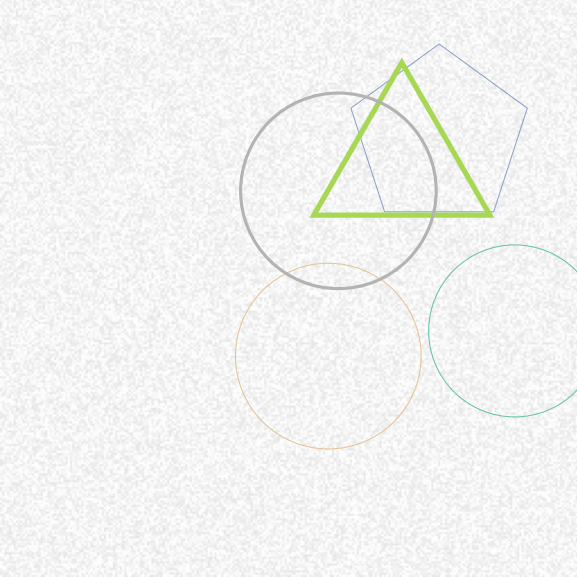[{"shape": "circle", "thickness": 0.5, "radius": 0.74, "center": [0.891, 0.426]}, {"shape": "pentagon", "thickness": 0.5, "radius": 0.8, "center": [0.76, 0.762]}, {"shape": "triangle", "thickness": 2.5, "radius": 0.88, "center": [0.696, 0.715]}, {"shape": "circle", "thickness": 0.5, "radius": 0.8, "center": [0.568, 0.383]}, {"shape": "circle", "thickness": 1.5, "radius": 0.85, "center": [0.586, 0.669]}]